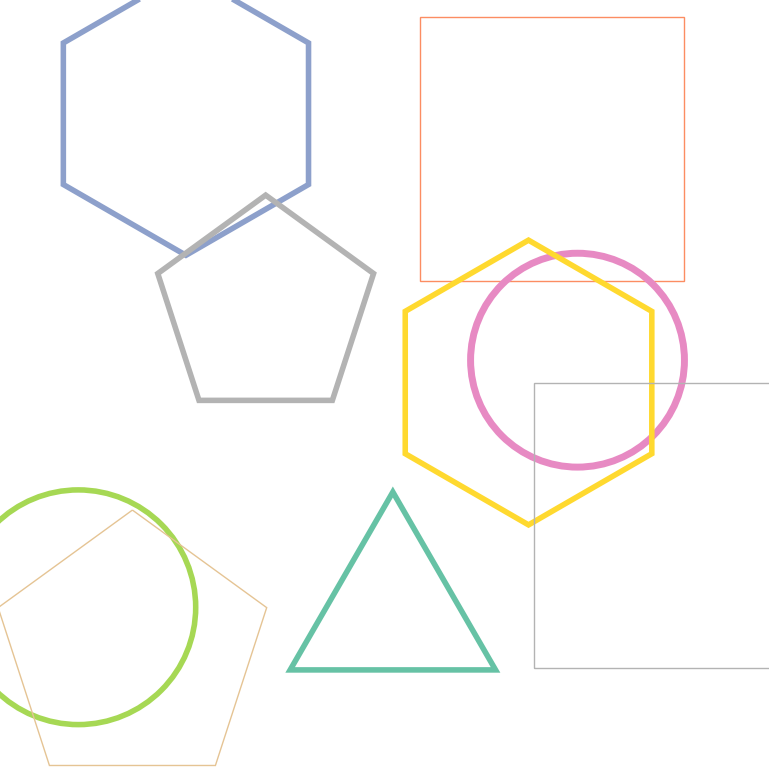[{"shape": "triangle", "thickness": 2, "radius": 0.77, "center": [0.51, 0.207]}, {"shape": "square", "thickness": 0.5, "radius": 0.86, "center": [0.716, 0.807]}, {"shape": "hexagon", "thickness": 2, "radius": 0.92, "center": [0.241, 0.852]}, {"shape": "circle", "thickness": 2.5, "radius": 0.69, "center": [0.75, 0.532]}, {"shape": "circle", "thickness": 2, "radius": 0.76, "center": [0.102, 0.211]}, {"shape": "hexagon", "thickness": 2, "radius": 0.92, "center": [0.686, 0.503]}, {"shape": "pentagon", "thickness": 0.5, "radius": 0.92, "center": [0.172, 0.154]}, {"shape": "square", "thickness": 0.5, "radius": 0.93, "center": [0.878, 0.317]}, {"shape": "pentagon", "thickness": 2, "radius": 0.74, "center": [0.345, 0.599]}]